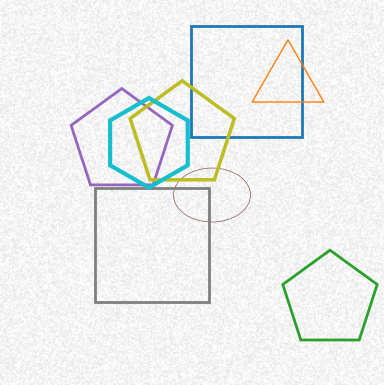[{"shape": "square", "thickness": 2, "radius": 0.72, "center": [0.64, 0.788]}, {"shape": "triangle", "thickness": 1, "radius": 0.54, "center": [0.748, 0.789]}, {"shape": "pentagon", "thickness": 2, "radius": 0.64, "center": [0.857, 0.221]}, {"shape": "pentagon", "thickness": 2, "radius": 0.69, "center": [0.316, 0.632]}, {"shape": "oval", "thickness": 0.5, "radius": 0.5, "center": [0.551, 0.493]}, {"shape": "square", "thickness": 2, "radius": 0.74, "center": [0.394, 0.363]}, {"shape": "pentagon", "thickness": 2.5, "radius": 0.71, "center": [0.473, 0.648]}, {"shape": "hexagon", "thickness": 3, "radius": 0.58, "center": [0.387, 0.629]}]